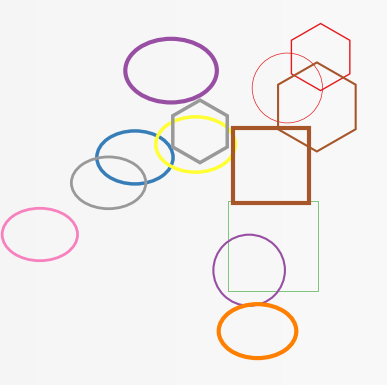[{"shape": "circle", "thickness": 0.5, "radius": 0.45, "center": [0.742, 0.771]}, {"shape": "hexagon", "thickness": 1, "radius": 0.44, "center": [0.827, 0.852]}, {"shape": "oval", "thickness": 2.5, "radius": 0.49, "center": [0.348, 0.591]}, {"shape": "square", "thickness": 0.5, "radius": 0.58, "center": [0.704, 0.361]}, {"shape": "circle", "thickness": 1.5, "radius": 0.46, "center": [0.643, 0.298]}, {"shape": "oval", "thickness": 3, "radius": 0.59, "center": [0.441, 0.817]}, {"shape": "oval", "thickness": 3, "radius": 0.5, "center": [0.665, 0.14]}, {"shape": "oval", "thickness": 2.5, "radius": 0.51, "center": [0.505, 0.625]}, {"shape": "square", "thickness": 3, "radius": 0.49, "center": [0.699, 0.57]}, {"shape": "hexagon", "thickness": 1.5, "radius": 0.58, "center": [0.818, 0.722]}, {"shape": "oval", "thickness": 2, "radius": 0.49, "center": [0.103, 0.391]}, {"shape": "hexagon", "thickness": 2.5, "radius": 0.41, "center": [0.516, 0.659]}, {"shape": "oval", "thickness": 2, "radius": 0.48, "center": [0.28, 0.525]}]